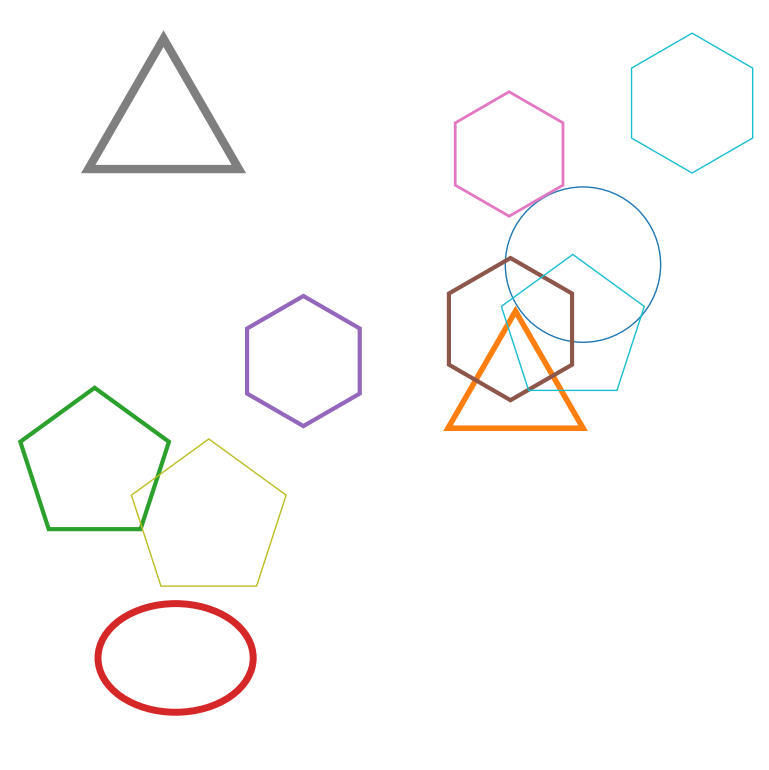[{"shape": "circle", "thickness": 0.5, "radius": 0.5, "center": [0.757, 0.656]}, {"shape": "triangle", "thickness": 2, "radius": 0.51, "center": [0.67, 0.495]}, {"shape": "pentagon", "thickness": 1.5, "radius": 0.51, "center": [0.123, 0.395]}, {"shape": "oval", "thickness": 2.5, "radius": 0.5, "center": [0.228, 0.146]}, {"shape": "hexagon", "thickness": 1.5, "radius": 0.42, "center": [0.394, 0.531]}, {"shape": "hexagon", "thickness": 1.5, "radius": 0.46, "center": [0.663, 0.573]}, {"shape": "hexagon", "thickness": 1, "radius": 0.4, "center": [0.661, 0.8]}, {"shape": "triangle", "thickness": 3, "radius": 0.56, "center": [0.212, 0.837]}, {"shape": "pentagon", "thickness": 0.5, "radius": 0.53, "center": [0.271, 0.324]}, {"shape": "pentagon", "thickness": 0.5, "radius": 0.49, "center": [0.744, 0.572]}, {"shape": "hexagon", "thickness": 0.5, "radius": 0.45, "center": [0.899, 0.866]}]